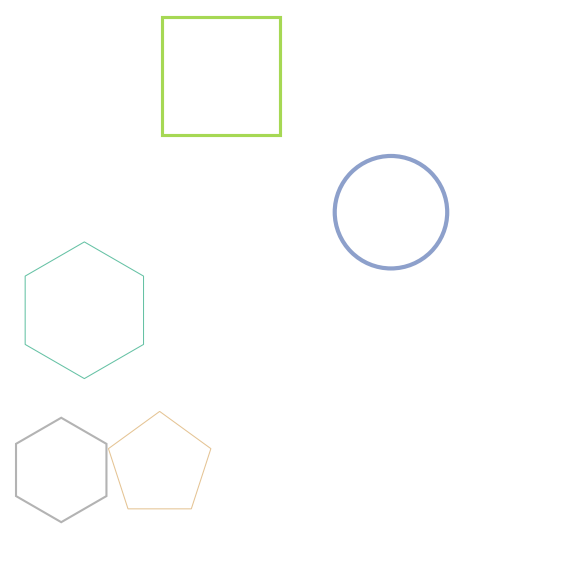[{"shape": "hexagon", "thickness": 0.5, "radius": 0.59, "center": [0.146, 0.462]}, {"shape": "circle", "thickness": 2, "radius": 0.49, "center": [0.677, 0.632]}, {"shape": "square", "thickness": 1.5, "radius": 0.51, "center": [0.382, 0.867]}, {"shape": "pentagon", "thickness": 0.5, "radius": 0.47, "center": [0.276, 0.193]}, {"shape": "hexagon", "thickness": 1, "radius": 0.45, "center": [0.106, 0.185]}]